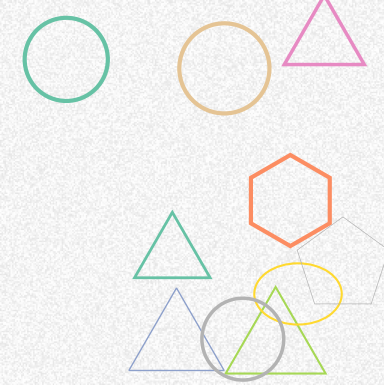[{"shape": "triangle", "thickness": 2, "radius": 0.57, "center": [0.448, 0.335]}, {"shape": "circle", "thickness": 3, "radius": 0.54, "center": [0.172, 0.846]}, {"shape": "hexagon", "thickness": 3, "radius": 0.59, "center": [0.754, 0.479]}, {"shape": "triangle", "thickness": 1, "radius": 0.71, "center": [0.458, 0.109]}, {"shape": "triangle", "thickness": 2.5, "radius": 0.6, "center": [0.842, 0.892]}, {"shape": "triangle", "thickness": 1.5, "radius": 0.75, "center": [0.716, 0.105]}, {"shape": "oval", "thickness": 1.5, "radius": 0.57, "center": [0.774, 0.237]}, {"shape": "circle", "thickness": 3, "radius": 0.59, "center": [0.583, 0.822]}, {"shape": "circle", "thickness": 2.5, "radius": 0.53, "center": [0.631, 0.119]}, {"shape": "pentagon", "thickness": 0.5, "radius": 0.62, "center": [0.891, 0.312]}]